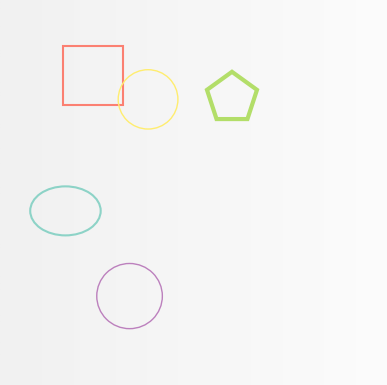[{"shape": "oval", "thickness": 1.5, "radius": 0.45, "center": [0.169, 0.452]}, {"shape": "square", "thickness": 1.5, "radius": 0.38, "center": [0.241, 0.803]}, {"shape": "pentagon", "thickness": 3, "radius": 0.34, "center": [0.599, 0.746]}, {"shape": "circle", "thickness": 1, "radius": 0.42, "center": [0.334, 0.231]}, {"shape": "circle", "thickness": 1, "radius": 0.39, "center": [0.382, 0.742]}]